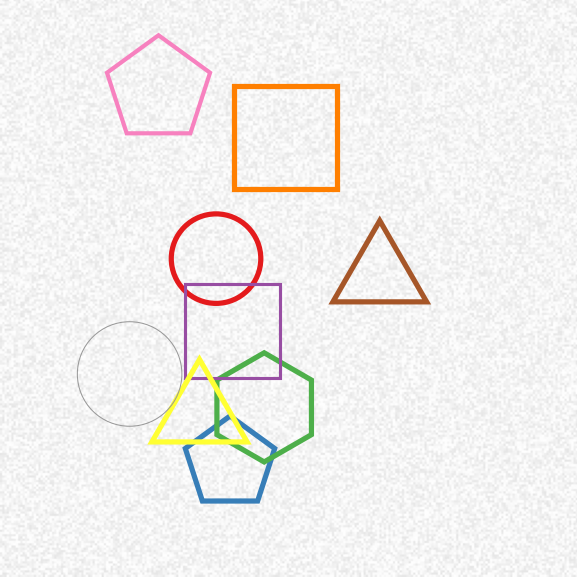[{"shape": "circle", "thickness": 2.5, "radius": 0.39, "center": [0.374, 0.551]}, {"shape": "pentagon", "thickness": 2.5, "radius": 0.41, "center": [0.398, 0.197]}, {"shape": "hexagon", "thickness": 2.5, "radius": 0.47, "center": [0.457, 0.294]}, {"shape": "square", "thickness": 1.5, "radius": 0.41, "center": [0.403, 0.425]}, {"shape": "square", "thickness": 2.5, "radius": 0.45, "center": [0.495, 0.761]}, {"shape": "triangle", "thickness": 2.5, "radius": 0.48, "center": [0.345, 0.281]}, {"shape": "triangle", "thickness": 2.5, "radius": 0.47, "center": [0.658, 0.523]}, {"shape": "pentagon", "thickness": 2, "radius": 0.47, "center": [0.275, 0.844]}, {"shape": "circle", "thickness": 0.5, "radius": 0.45, "center": [0.224, 0.352]}]